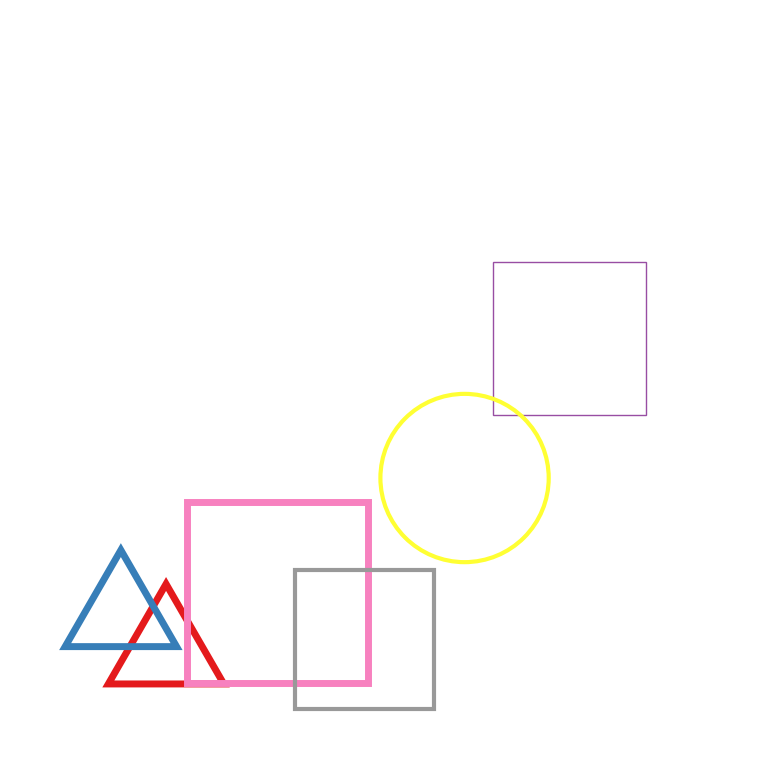[{"shape": "triangle", "thickness": 2.5, "radius": 0.43, "center": [0.216, 0.155]}, {"shape": "triangle", "thickness": 2.5, "radius": 0.42, "center": [0.157, 0.202]}, {"shape": "square", "thickness": 0.5, "radius": 0.5, "center": [0.739, 0.56]}, {"shape": "circle", "thickness": 1.5, "radius": 0.55, "center": [0.603, 0.379]}, {"shape": "square", "thickness": 2.5, "radius": 0.59, "center": [0.361, 0.231]}, {"shape": "square", "thickness": 1.5, "radius": 0.45, "center": [0.473, 0.17]}]